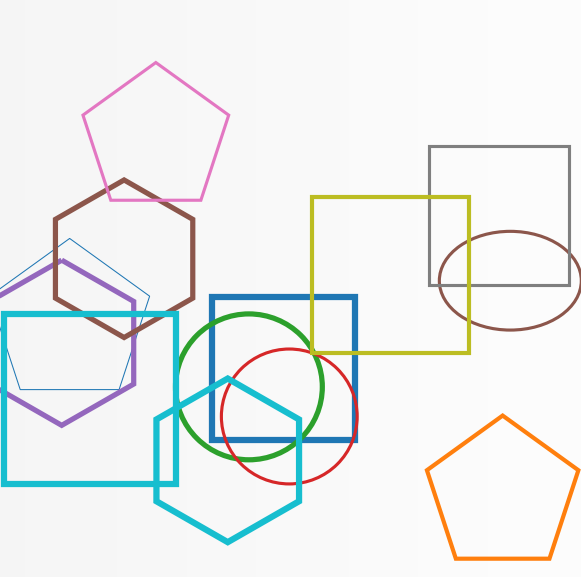[{"shape": "square", "thickness": 3, "radius": 0.62, "center": [0.487, 0.361]}, {"shape": "pentagon", "thickness": 0.5, "radius": 0.72, "center": [0.12, 0.442]}, {"shape": "pentagon", "thickness": 2, "radius": 0.68, "center": [0.865, 0.143]}, {"shape": "circle", "thickness": 2.5, "radius": 0.63, "center": [0.428, 0.329]}, {"shape": "circle", "thickness": 1.5, "radius": 0.58, "center": [0.498, 0.278]}, {"shape": "hexagon", "thickness": 2.5, "radius": 0.72, "center": [0.106, 0.406]}, {"shape": "hexagon", "thickness": 2.5, "radius": 0.68, "center": [0.214, 0.551]}, {"shape": "oval", "thickness": 1.5, "radius": 0.61, "center": [0.878, 0.513]}, {"shape": "pentagon", "thickness": 1.5, "radius": 0.66, "center": [0.268, 0.759]}, {"shape": "square", "thickness": 1.5, "radius": 0.6, "center": [0.858, 0.626]}, {"shape": "square", "thickness": 2, "radius": 0.68, "center": [0.671, 0.522]}, {"shape": "hexagon", "thickness": 3, "radius": 0.71, "center": [0.392, 0.202]}, {"shape": "square", "thickness": 3, "radius": 0.74, "center": [0.154, 0.308]}]